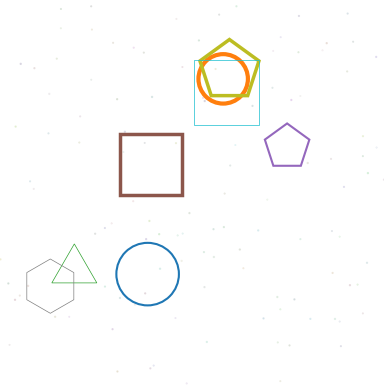[{"shape": "circle", "thickness": 1.5, "radius": 0.41, "center": [0.383, 0.288]}, {"shape": "circle", "thickness": 3, "radius": 0.32, "center": [0.58, 0.795]}, {"shape": "triangle", "thickness": 0.5, "radius": 0.34, "center": [0.193, 0.299]}, {"shape": "pentagon", "thickness": 1.5, "radius": 0.3, "center": [0.746, 0.619]}, {"shape": "square", "thickness": 2.5, "radius": 0.4, "center": [0.392, 0.573]}, {"shape": "hexagon", "thickness": 0.5, "radius": 0.35, "center": [0.131, 0.257]}, {"shape": "pentagon", "thickness": 2.5, "radius": 0.4, "center": [0.596, 0.817]}, {"shape": "square", "thickness": 0.5, "radius": 0.42, "center": [0.588, 0.759]}]